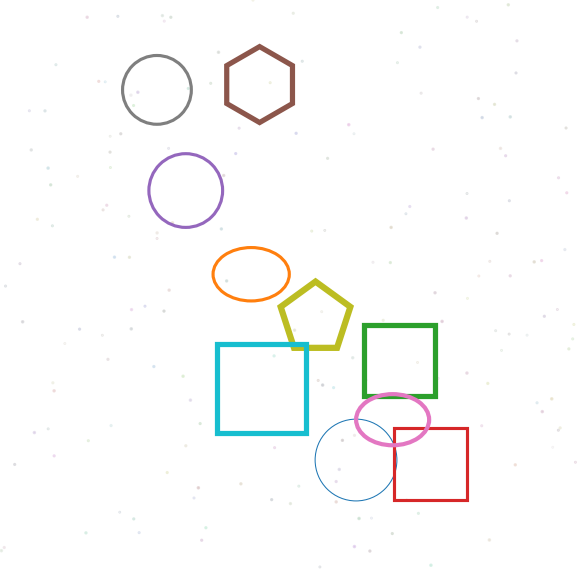[{"shape": "circle", "thickness": 0.5, "radius": 0.35, "center": [0.616, 0.203]}, {"shape": "oval", "thickness": 1.5, "radius": 0.33, "center": [0.435, 0.524]}, {"shape": "square", "thickness": 2.5, "radius": 0.31, "center": [0.692, 0.375]}, {"shape": "square", "thickness": 1.5, "radius": 0.31, "center": [0.745, 0.195]}, {"shape": "circle", "thickness": 1.5, "radius": 0.32, "center": [0.322, 0.669]}, {"shape": "hexagon", "thickness": 2.5, "radius": 0.33, "center": [0.45, 0.853]}, {"shape": "oval", "thickness": 2, "radius": 0.32, "center": [0.68, 0.272]}, {"shape": "circle", "thickness": 1.5, "radius": 0.3, "center": [0.272, 0.844]}, {"shape": "pentagon", "thickness": 3, "radius": 0.32, "center": [0.546, 0.448]}, {"shape": "square", "thickness": 2.5, "radius": 0.39, "center": [0.453, 0.327]}]